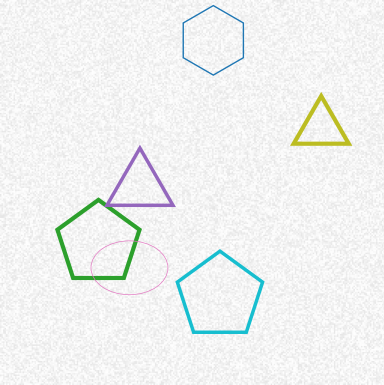[{"shape": "hexagon", "thickness": 1, "radius": 0.45, "center": [0.554, 0.895]}, {"shape": "pentagon", "thickness": 3, "radius": 0.56, "center": [0.256, 0.369]}, {"shape": "triangle", "thickness": 2.5, "radius": 0.5, "center": [0.363, 0.516]}, {"shape": "oval", "thickness": 0.5, "radius": 0.5, "center": [0.336, 0.304]}, {"shape": "triangle", "thickness": 3, "radius": 0.41, "center": [0.834, 0.668]}, {"shape": "pentagon", "thickness": 2.5, "radius": 0.58, "center": [0.571, 0.231]}]